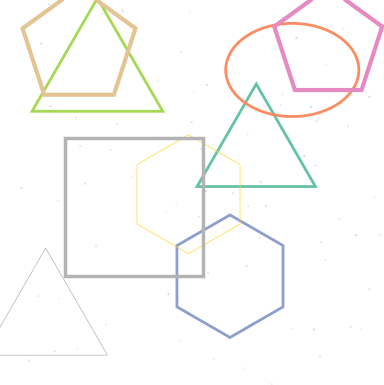[{"shape": "triangle", "thickness": 2, "radius": 0.89, "center": [0.666, 0.604]}, {"shape": "oval", "thickness": 2, "radius": 0.86, "center": [0.759, 0.818]}, {"shape": "hexagon", "thickness": 2, "radius": 0.8, "center": [0.597, 0.283]}, {"shape": "pentagon", "thickness": 3, "radius": 0.74, "center": [0.852, 0.885]}, {"shape": "triangle", "thickness": 2, "radius": 0.98, "center": [0.253, 0.809]}, {"shape": "hexagon", "thickness": 0.5, "radius": 0.77, "center": [0.49, 0.495]}, {"shape": "pentagon", "thickness": 3, "radius": 0.77, "center": [0.205, 0.879]}, {"shape": "square", "thickness": 2.5, "radius": 0.9, "center": [0.347, 0.463]}, {"shape": "triangle", "thickness": 0.5, "radius": 0.93, "center": [0.119, 0.17]}]